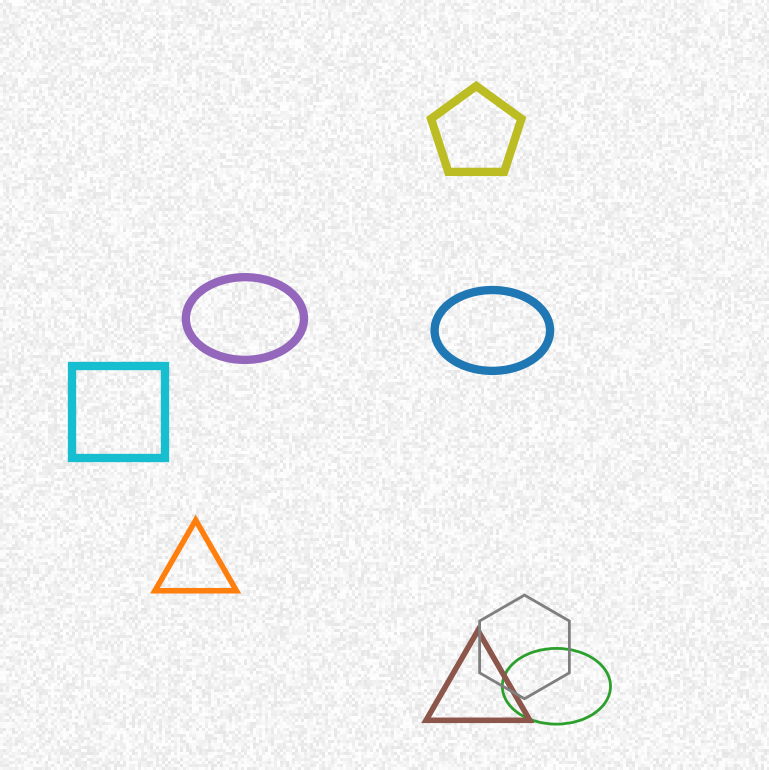[{"shape": "oval", "thickness": 3, "radius": 0.37, "center": [0.639, 0.571]}, {"shape": "triangle", "thickness": 2, "radius": 0.31, "center": [0.254, 0.263]}, {"shape": "oval", "thickness": 1, "radius": 0.35, "center": [0.723, 0.109]}, {"shape": "oval", "thickness": 3, "radius": 0.38, "center": [0.318, 0.586]}, {"shape": "triangle", "thickness": 2, "radius": 0.39, "center": [0.621, 0.103]}, {"shape": "hexagon", "thickness": 1, "radius": 0.34, "center": [0.681, 0.16]}, {"shape": "pentagon", "thickness": 3, "radius": 0.31, "center": [0.618, 0.827]}, {"shape": "square", "thickness": 3, "radius": 0.3, "center": [0.154, 0.465]}]